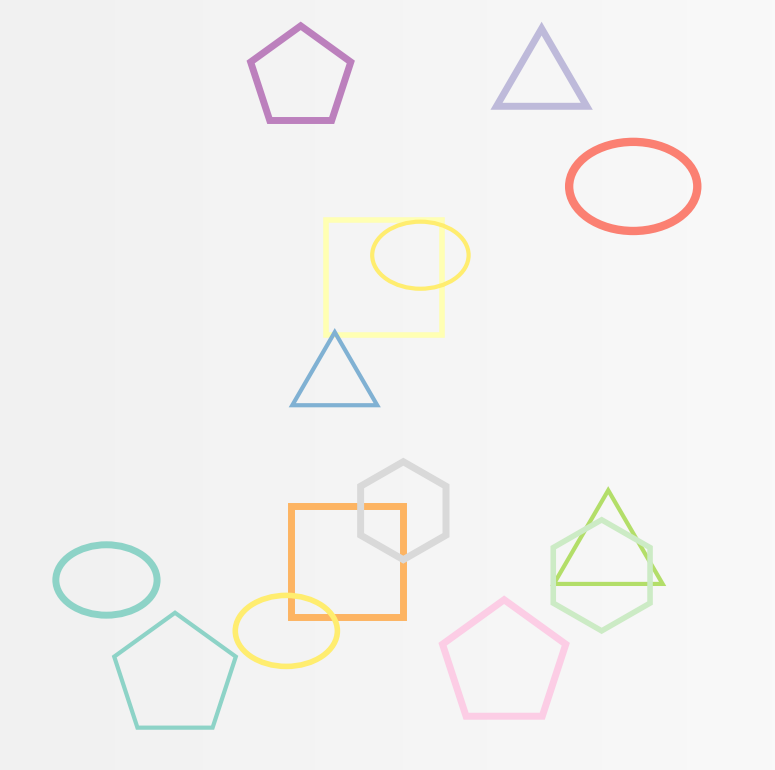[{"shape": "pentagon", "thickness": 1.5, "radius": 0.41, "center": [0.226, 0.122]}, {"shape": "oval", "thickness": 2.5, "radius": 0.33, "center": [0.137, 0.247]}, {"shape": "square", "thickness": 2, "radius": 0.37, "center": [0.495, 0.639]}, {"shape": "triangle", "thickness": 2.5, "radius": 0.34, "center": [0.699, 0.896]}, {"shape": "oval", "thickness": 3, "radius": 0.41, "center": [0.817, 0.758]}, {"shape": "triangle", "thickness": 1.5, "radius": 0.32, "center": [0.432, 0.505]}, {"shape": "square", "thickness": 2.5, "radius": 0.36, "center": [0.447, 0.271]}, {"shape": "triangle", "thickness": 1.5, "radius": 0.41, "center": [0.785, 0.282]}, {"shape": "pentagon", "thickness": 2.5, "radius": 0.42, "center": [0.651, 0.137]}, {"shape": "hexagon", "thickness": 2.5, "radius": 0.32, "center": [0.52, 0.337]}, {"shape": "pentagon", "thickness": 2.5, "radius": 0.34, "center": [0.388, 0.898]}, {"shape": "hexagon", "thickness": 2, "radius": 0.36, "center": [0.776, 0.253]}, {"shape": "oval", "thickness": 2, "radius": 0.33, "center": [0.369, 0.181]}, {"shape": "oval", "thickness": 1.5, "radius": 0.31, "center": [0.542, 0.669]}]